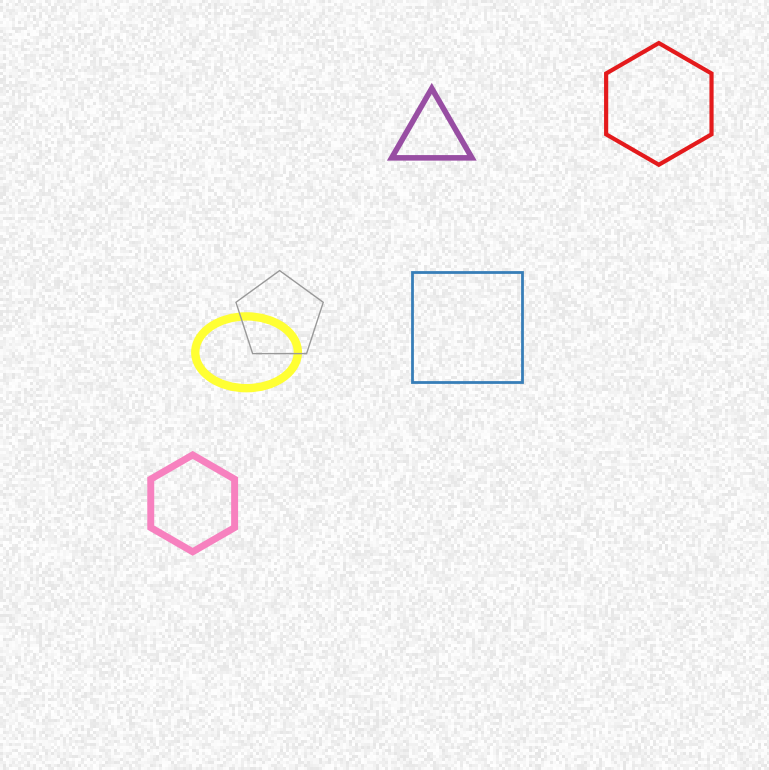[{"shape": "hexagon", "thickness": 1.5, "radius": 0.4, "center": [0.856, 0.865]}, {"shape": "square", "thickness": 1, "radius": 0.36, "center": [0.607, 0.575]}, {"shape": "triangle", "thickness": 2, "radius": 0.3, "center": [0.561, 0.825]}, {"shape": "oval", "thickness": 3, "radius": 0.33, "center": [0.32, 0.542]}, {"shape": "hexagon", "thickness": 2.5, "radius": 0.31, "center": [0.25, 0.346]}, {"shape": "pentagon", "thickness": 0.5, "radius": 0.3, "center": [0.363, 0.589]}]